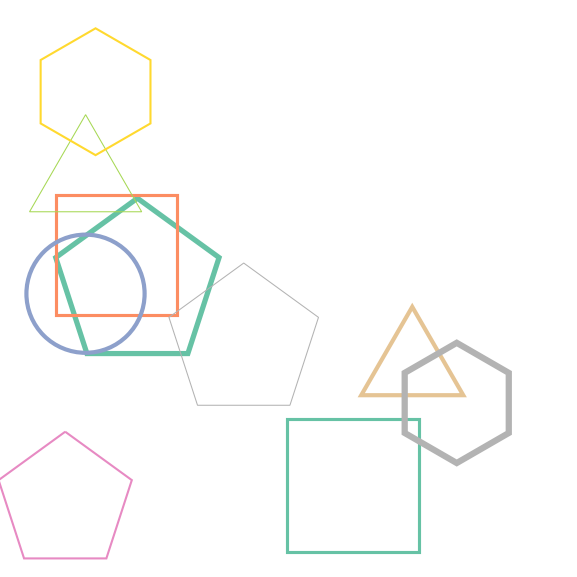[{"shape": "square", "thickness": 1.5, "radius": 0.57, "center": [0.611, 0.159]}, {"shape": "pentagon", "thickness": 2.5, "radius": 0.74, "center": [0.238, 0.507]}, {"shape": "square", "thickness": 1.5, "radius": 0.52, "center": [0.202, 0.558]}, {"shape": "circle", "thickness": 2, "radius": 0.51, "center": [0.148, 0.491]}, {"shape": "pentagon", "thickness": 1, "radius": 0.61, "center": [0.113, 0.13]}, {"shape": "triangle", "thickness": 0.5, "radius": 0.56, "center": [0.148, 0.688]}, {"shape": "hexagon", "thickness": 1, "radius": 0.55, "center": [0.165, 0.84]}, {"shape": "triangle", "thickness": 2, "radius": 0.51, "center": [0.714, 0.366]}, {"shape": "hexagon", "thickness": 3, "radius": 0.52, "center": [0.791, 0.301]}, {"shape": "pentagon", "thickness": 0.5, "radius": 0.68, "center": [0.422, 0.408]}]